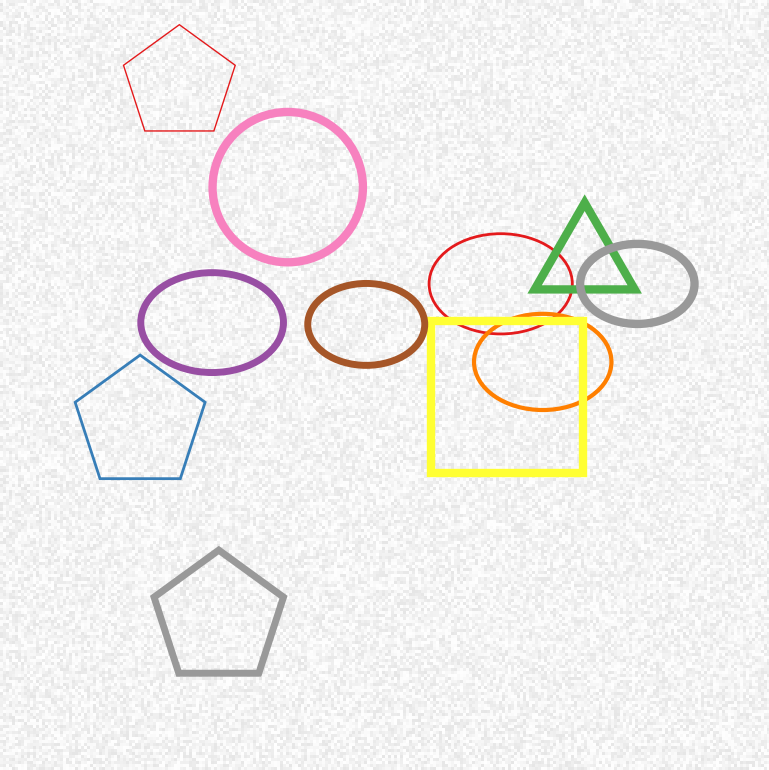[{"shape": "oval", "thickness": 1, "radius": 0.47, "center": [0.65, 0.631]}, {"shape": "pentagon", "thickness": 0.5, "radius": 0.38, "center": [0.233, 0.892]}, {"shape": "pentagon", "thickness": 1, "radius": 0.44, "center": [0.182, 0.45]}, {"shape": "triangle", "thickness": 3, "radius": 0.38, "center": [0.759, 0.662]}, {"shape": "oval", "thickness": 2.5, "radius": 0.46, "center": [0.275, 0.581]}, {"shape": "oval", "thickness": 1.5, "radius": 0.45, "center": [0.705, 0.53]}, {"shape": "square", "thickness": 3, "radius": 0.5, "center": [0.658, 0.484]}, {"shape": "oval", "thickness": 2.5, "radius": 0.38, "center": [0.476, 0.579]}, {"shape": "circle", "thickness": 3, "radius": 0.49, "center": [0.374, 0.757]}, {"shape": "pentagon", "thickness": 2.5, "radius": 0.44, "center": [0.284, 0.197]}, {"shape": "oval", "thickness": 3, "radius": 0.37, "center": [0.828, 0.631]}]